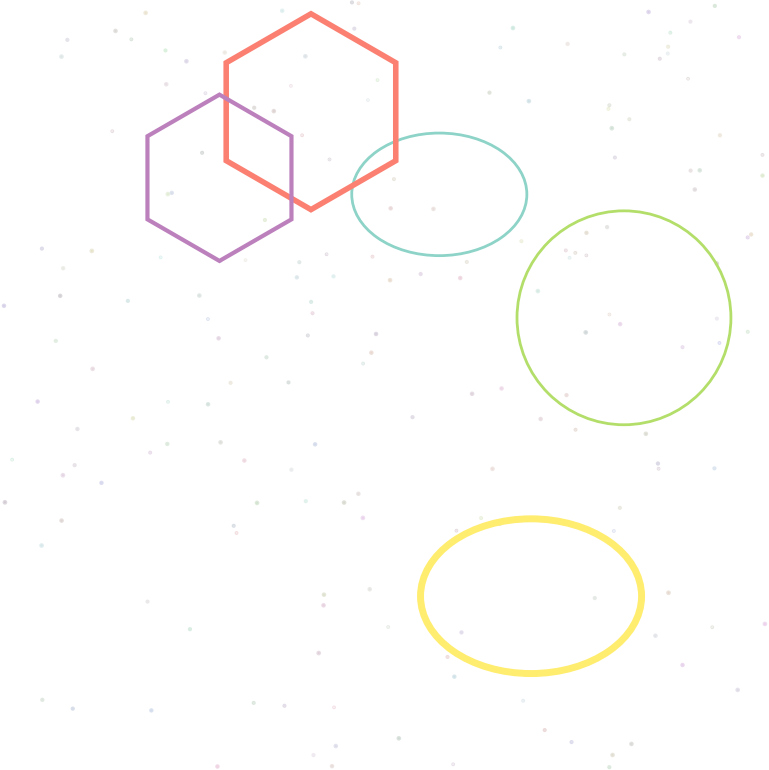[{"shape": "oval", "thickness": 1, "radius": 0.57, "center": [0.571, 0.748]}, {"shape": "hexagon", "thickness": 2, "radius": 0.64, "center": [0.404, 0.855]}, {"shape": "circle", "thickness": 1, "radius": 0.69, "center": [0.81, 0.587]}, {"shape": "hexagon", "thickness": 1.5, "radius": 0.54, "center": [0.285, 0.769]}, {"shape": "oval", "thickness": 2.5, "radius": 0.72, "center": [0.69, 0.226]}]